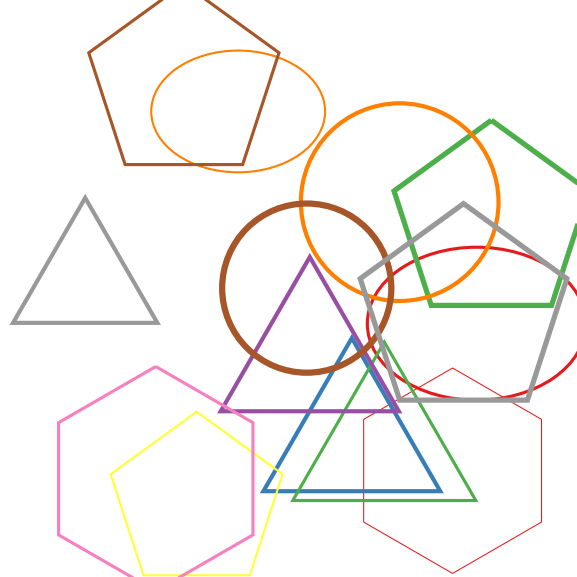[{"shape": "oval", "thickness": 1.5, "radius": 0.95, "center": [0.825, 0.439]}, {"shape": "hexagon", "thickness": 0.5, "radius": 0.89, "center": [0.784, 0.184]}, {"shape": "triangle", "thickness": 2, "radius": 0.88, "center": [0.609, 0.237]}, {"shape": "pentagon", "thickness": 2.5, "radius": 0.89, "center": [0.851, 0.614]}, {"shape": "triangle", "thickness": 1.5, "radius": 0.91, "center": [0.665, 0.224]}, {"shape": "triangle", "thickness": 2, "radius": 0.89, "center": [0.536, 0.376]}, {"shape": "oval", "thickness": 1, "radius": 0.75, "center": [0.412, 0.806]}, {"shape": "circle", "thickness": 2, "radius": 0.86, "center": [0.692, 0.649]}, {"shape": "pentagon", "thickness": 1, "radius": 0.78, "center": [0.341, 0.13]}, {"shape": "pentagon", "thickness": 1.5, "radius": 0.87, "center": [0.318, 0.854]}, {"shape": "circle", "thickness": 3, "radius": 0.73, "center": [0.531, 0.5]}, {"shape": "hexagon", "thickness": 1.5, "radius": 0.97, "center": [0.27, 0.17]}, {"shape": "pentagon", "thickness": 2.5, "radius": 0.94, "center": [0.803, 0.458]}, {"shape": "triangle", "thickness": 2, "radius": 0.72, "center": [0.148, 0.512]}]